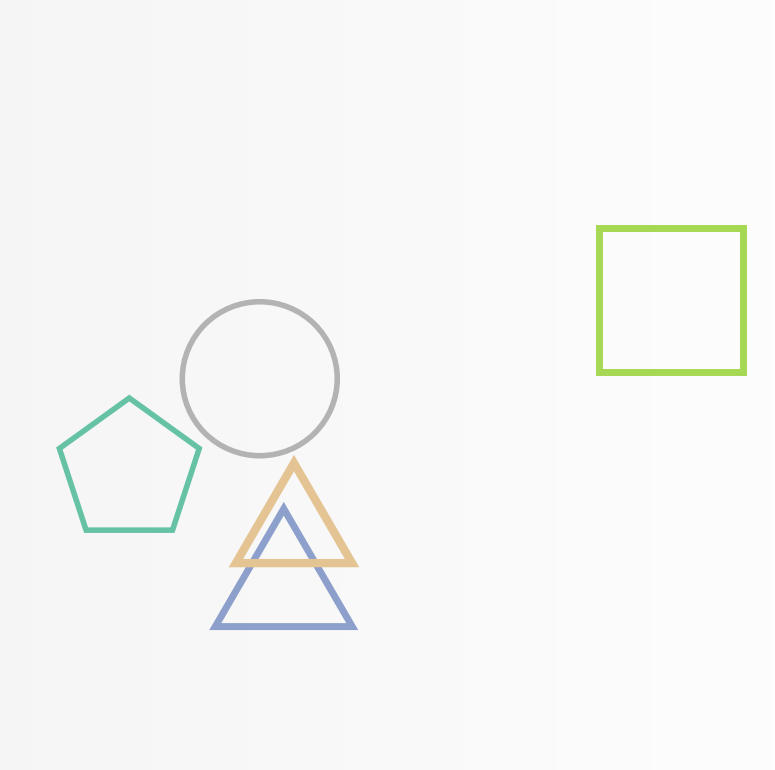[{"shape": "pentagon", "thickness": 2, "radius": 0.47, "center": [0.167, 0.388]}, {"shape": "triangle", "thickness": 2.5, "radius": 0.51, "center": [0.366, 0.237]}, {"shape": "square", "thickness": 2.5, "radius": 0.47, "center": [0.866, 0.61]}, {"shape": "triangle", "thickness": 3, "radius": 0.43, "center": [0.379, 0.312]}, {"shape": "circle", "thickness": 2, "radius": 0.5, "center": [0.335, 0.508]}]